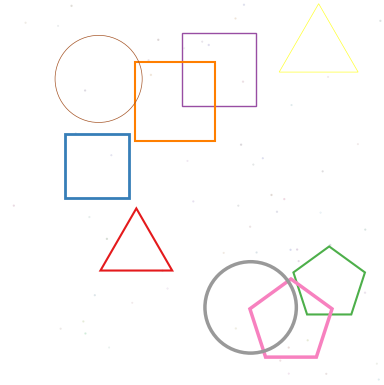[{"shape": "triangle", "thickness": 1.5, "radius": 0.54, "center": [0.354, 0.351]}, {"shape": "square", "thickness": 2, "radius": 0.41, "center": [0.252, 0.568]}, {"shape": "pentagon", "thickness": 1.5, "radius": 0.49, "center": [0.855, 0.262]}, {"shape": "square", "thickness": 1, "radius": 0.48, "center": [0.569, 0.819]}, {"shape": "square", "thickness": 1.5, "radius": 0.52, "center": [0.454, 0.737]}, {"shape": "triangle", "thickness": 0.5, "radius": 0.59, "center": [0.828, 0.872]}, {"shape": "circle", "thickness": 0.5, "radius": 0.57, "center": [0.256, 0.795]}, {"shape": "pentagon", "thickness": 2.5, "radius": 0.56, "center": [0.756, 0.163]}, {"shape": "circle", "thickness": 2.5, "radius": 0.59, "center": [0.651, 0.202]}]